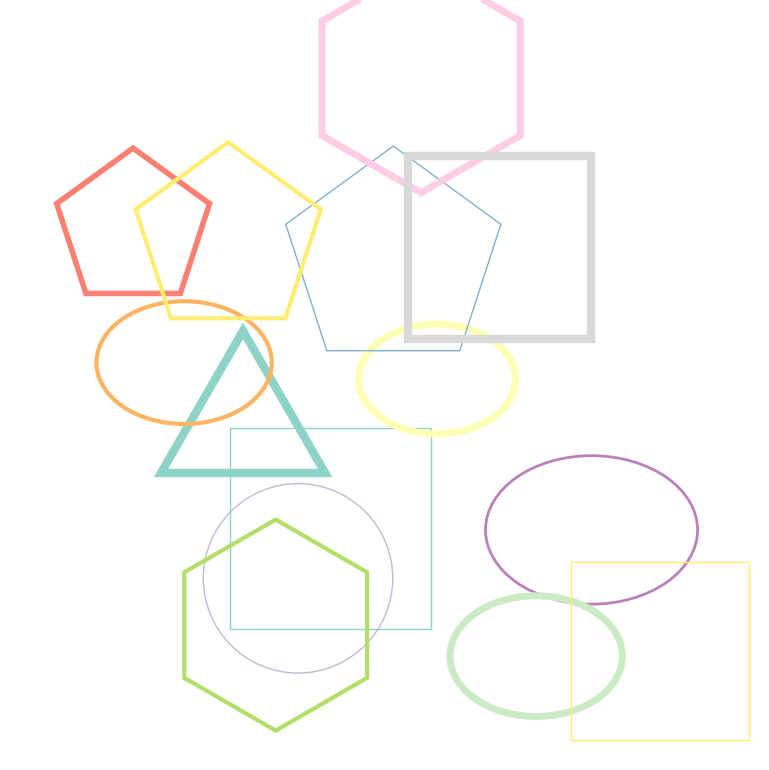[{"shape": "triangle", "thickness": 3, "radius": 0.62, "center": [0.316, 0.447]}, {"shape": "square", "thickness": 0.5, "radius": 0.65, "center": [0.429, 0.314]}, {"shape": "oval", "thickness": 2.5, "radius": 0.51, "center": [0.568, 0.508]}, {"shape": "circle", "thickness": 0.5, "radius": 0.62, "center": [0.387, 0.249]}, {"shape": "pentagon", "thickness": 2, "radius": 0.52, "center": [0.173, 0.703]}, {"shape": "pentagon", "thickness": 0.5, "radius": 0.73, "center": [0.511, 0.663]}, {"shape": "oval", "thickness": 1.5, "radius": 0.57, "center": [0.239, 0.529]}, {"shape": "hexagon", "thickness": 1.5, "radius": 0.69, "center": [0.358, 0.188]}, {"shape": "hexagon", "thickness": 2.5, "radius": 0.74, "center": [0.547, 0.898]}, {"shape": "square", "thickness": 3, "radius": 0.6, "center": [0.649, 0.679]}, {"shape": "oval", "thickness": 1, "radius": 0.69, "center": [0.768, 0.312]}, {"shape": "oval", "thickness": 2.5, "radius": 0.56, "center": [0.696, 0.148]}, {"shape": "pentagon", "thickness": 1.5, "radius": 0.63, "center": [0.296, 0.689]}, {"shape": "square", "thickness": 0.5, "radius": 0.58, "center": [0.857, 0.154]}]